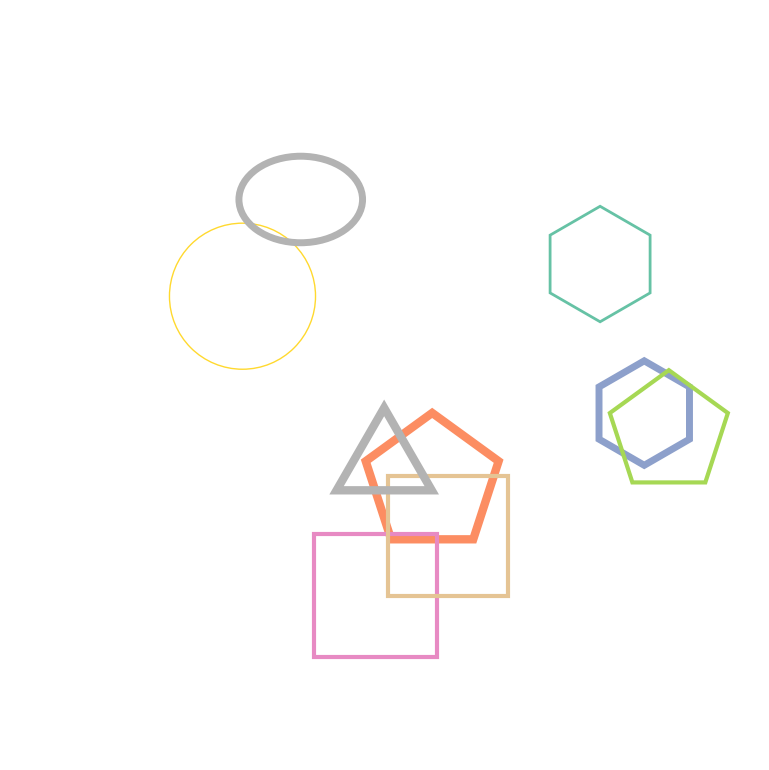[{"shape": "hexagon", "thickness": 1, "radius": 0.37, "center": [0.779, 0.657]}, {"shape": "pentagon", "thickness": 3, "radius": 0.45, "center": [0.561, 0.373]}, {"shape": "hexagon", "thickness": 2.5, "radius": 0.34, "center": [0.837, 0.464]}, {"shape": "square", "thickness": 1.5, "radius": 0.4, "center": [0.487, 0.227]}, {"shape": "pentagon", "thickness": 1.5, "radius": 0.4, "center": [0.869, 0.439]}, {"shape": "circle", "thickness": 0.5, "radius": 0.47, "center": [0.315, 0.615]}, {"shape": "square", "thickness": 1.5, "radius": 0.39, "center": [0.582, 0.304]}, {"shape": "oval", "thickness": 2.5, "radius": 0.4, "center": [0.391, 0.741]}, {"shape": "triangle", "thickness": 3, "radius": 0.36, "center": [0.499, 0.399]}]